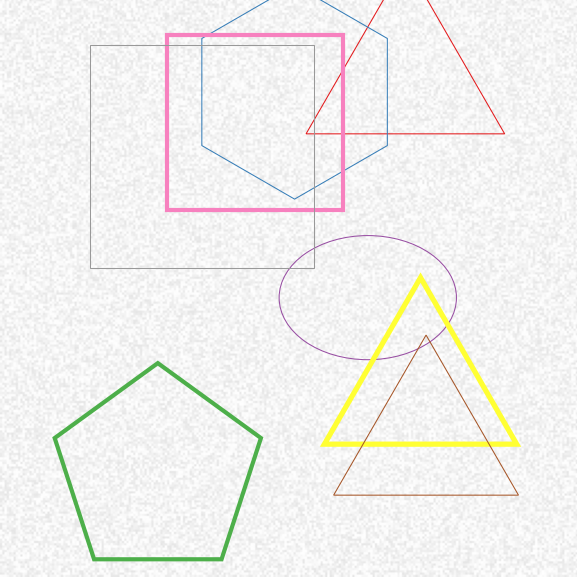[{"shape": "triangle", "thickness": 0.5, "radius": 0.99, "center": [0.702, 0.867]}, {"shape": "hexagon", "thickness": 0.5, "radius": 0.93, "center": [0.51, 0.84]}, {"shape": "pentagon", "thickness": 2, "radius": 0.94, "center": [0.273, 0.183]}, {"shape": "oval", "thickness": 0.5, "radius": 0.77, "center": [0.637, 0.484]}, {"shape": "triangle", "thickness": 2.5, "radius": 0.96, "center": [0.728, 0.326]}, {"shape": "triangle", "thickness": 0.5, "radius": 0.92, "center": [0.738, 0.234]}, {"shape": "square", "thickness": 2, "radius": 0.76, "center": [0.442, 0.787]}, {"shape": "square", "thickness": 0.5, "radius": 0.97, "center": [0.35, 0.728]}]